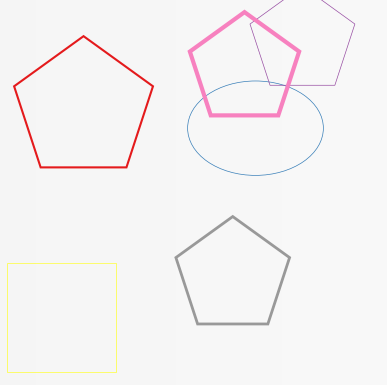[{"shape": "pentagon", "thickness": 1.5, "radius": 0.94, "center": [0.216, 0.718]}, {"shape": "oval", "thickness": 0.5, "radius": 0.88, "center": [0.659, 0.667]}, {"shape": "pentagon", "thickness": 0.5, "radius": 0.71, "center": [0.78, 0.894]}, {"shape": "square", "thickness": 0.5, "radius": 0.7, "center": [0.158, 0.175]}, {"shape": "pentagon", "thickness": 3, "radius": 0.74, "center": [0.631, 0.82]}, {"shape": "pentagon", "thickness": 2, "radius": 0.77, "center": [0.601, 0.283]}]